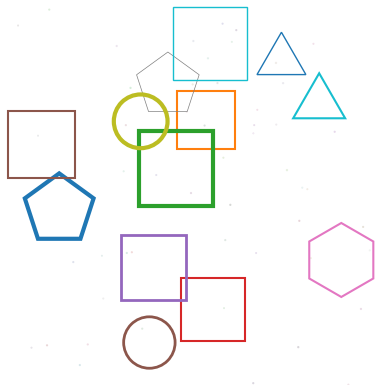[{"shape": "triangle", "thickness": 1, "radius": 0.37, "center": [0.731, 0.843]}, {"shape": "pentagon", "thickness": 3, "radius": 0.47, "center": [0.154, 0.456]}, {"shape": "square", "thickness": 1.5, "radius": 0.38, "center": [0.535, 0.689]}, {"shape": "square", "thickness": 3, "radius": 0.49, "center": [0.457, 0.562]}, {"shape": "square", "thickness": 1.5, "radius": 0.41, "center": [0.553, 0.195]}, {"shape": "square", "thickness": 2, "radius": 0.42, "center": [0.4, 0.305]}, {"shape": "square", "thickness": 1.5, "radius": 0.43, "center": [0.108, 0.625]}, {"shape": "circle", "thickness": 2, "radius": 0.33, "center": [0.388, 0.11]}, {"shape": "hexagon", "thickness": 1.5, "radius": 0.48, "center": [0.886, 0.325]}, {"shape": "pentagon", "thickness": 0.5, "radius": 0.43, "center": [0.436, 0.779]}, {"shape": "circle", "thickness": 3, "radius": 0.35, "center": [0.365, 0.685]}, {"shape": "triangle", "thickness": 1.5, "radius": 0.39, "center": [0.829, 0.732]}, {"shape": "square", "thickness": 1, "radius": 0.48, "center": [0.545, 0.887]}]